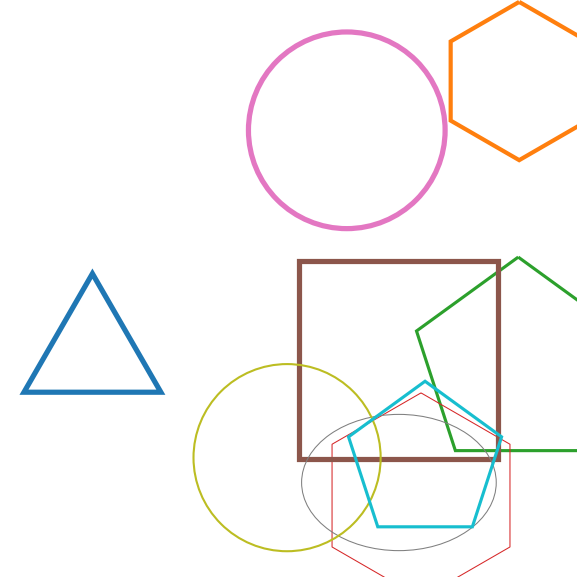[{"shape": "triangle", "thickness": 2.5, "radius": 0.68, "center": [0.16, 0.388]}, {"shape": "hexagon", "thickness": 2, "radius": 0.69, "center": [0.899, 0.859]}, {"shape": "pentagon", "thickness": 1.5, "radius": 0.93, "center": [0.897, 0.369]}, {"shape": "hexagon", "thickness": 0.5, "radius": 0.89, "center": [0.729, 0.141]}, {"shape": "square", "thickness": 2.5, "radius": 0.86, "center": [0.69, 0.376]}, {"shape": "circle", "thickness": 2.5, "radius": 0.85, "center": [0.6, 0.774]}, {"shape": "oval", "thickness": 0.5, "radius": 0.84, "center": [0.691, 0.164]}, {"shape": "circle", "thickness": 1, "radius": 0.81, "center": [0.497, 0.207]}, {"shape": "pentagon", "thickness": 1.5, "radius": 0.7, "center": [0.736, 0.2]}]